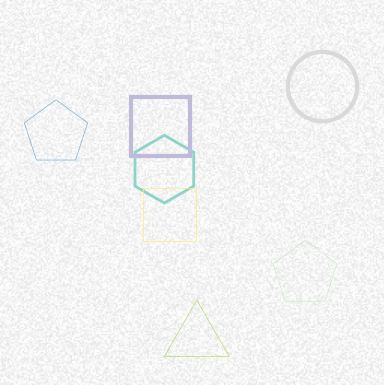[{"shape": "hexagon", "thickness": 2, "radius": 0.44, "center": [0.427, 0.561]}, {"shape": "square", "thickness": 3, "radius": 0.38, "center": [0.416, 0.673]}, {"shape": "pentagon", "thickness": 0.5, "radius": 0.43, "center": [0.145, 0.654]}, {"shape": "triangle", "thickness": 0.5, "radius": 0.49, "center": [0.511, 0.123]}, {"shape": "circle", "thickness": 3, "radius": 0.45, "center": [0.838, 0.775]}, {"shape": "pentagon", "thickness": 0.5, "radius": 0.44, "center": [0.792, 0.288]}, {"shape": "square", "thickness": 0.5, "radius": 0.34, "center": [0.44, 0.443]}]